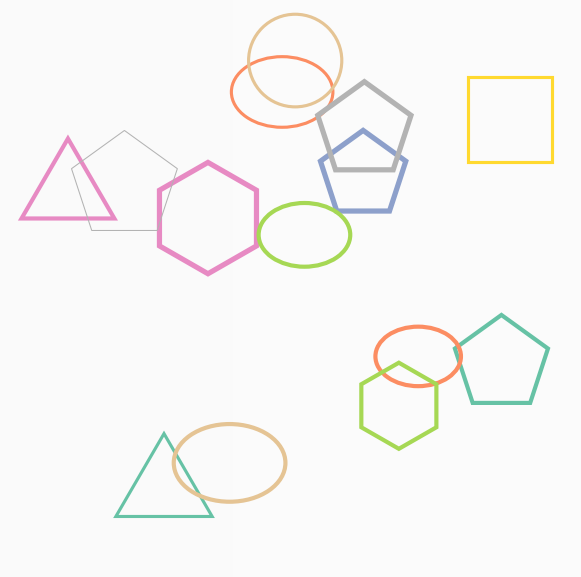[{"shape": "pentagon", "thickness": 2, "radius": 0.42, "center": [0.863, 0.37]}, {"shape": "triangle", "thickness": 1.5, "radius": 0.48, "center": [0.282, 0.153]}, {"shape": "oval", "thickness": 2, "radius": 0.37, "center": [0.719, 0.382]}, {"shape": "oval", "thickness": 1.5, "radius": 0.44, "center": [0.485, 0.84]}, {"shape": "pentagon", "thickness": 2.5, "radius": 0.39, "center": [0.625, 0.696]}, {"shape": "hexagon", "thickness": 2.5, "radius": 0.48, "center": [0.358, 0.622]}, {"shape": "triangle", "thickness": 2, "radius": 0.46, "center": [0.117, 0.667]}, {"shape": "oval", "thickness": 2, "radius": 0.39, "center": [0.524, 0.592]}, {"shape": "hexagon", "thickness": 2, "radius": 0.37, "center": [0.686, 0.297]}, {"shape": "square", "thickness": 1.5, "radius": 0.36, "center": [0.877, 0.792]}, {"shape": "oval", "thickness": 2, "radius": 0.48, "center": [0.395, 0.198]}, {"shape": "circle", "thickness": 1.5, "radius": 0.4, "center": [0.508, 0.894]}, {"shape": "pentagon", "thickness": 2.5, "radius": 0.42, "center": [0.627, 0.773]}, {"shape": "pentagon", "thickness": 0.5, "radius": 0.48, "center": [0.214, 0.677]}]